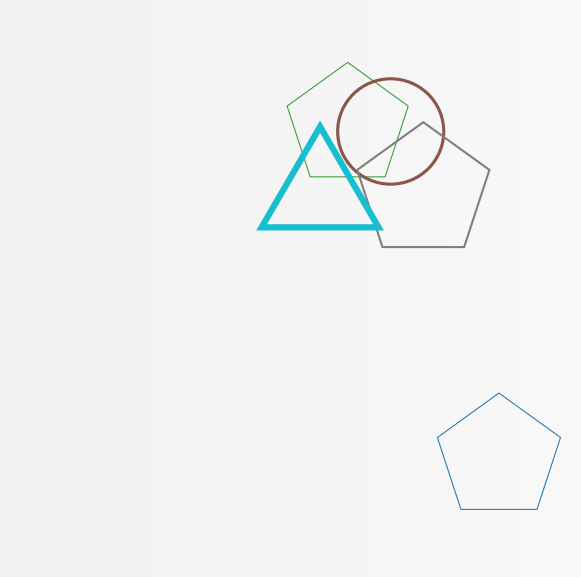[{"shape": "pentagon", "thickness": 0.5, "radius": 0.56, "center": [0.858, 0.207]}, {"shape": "pentagon", "thickness": 0.5, "radius": 0.55, "center": [0.598, 0.782]}, {"shape": "circle", "thickness": 1.5, "radius": 0.46, "center": [0.672, 0.771]}, {"shape": "pentagon", "thickness": 1, "radius": 0.6, "center": [0.728, 0.668]}, {"shape": "triangle", "thickness": 3, "radius": 0.58, "center": [0.551, 0.664]}]